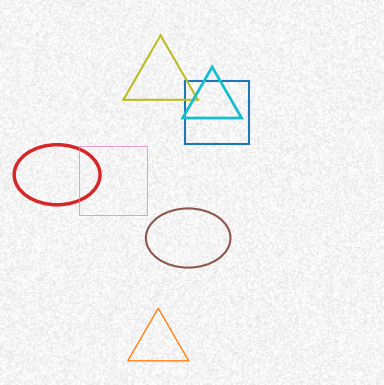[{"shape": "square", "thickness": 1.5, "radius": 0.41, "center": [0.563, 0.708]}, {"shape": "triangle", "thickness": 1, "radius": 0.46, "center": [0.411, 0.108]}, {"shape": "oval", "thickness": 2.5, "radius": 0.56, "center": [0.148, 0.546]}, {"shape": "oval", "thickness": 1.5, "radius": 0.55, "center": [0.489, 0.382]}, {"shape": "square", "thickness": 0.5, "radius": 0.44, "center": [0.294, 0.531]}, {"shape": "triangle", "thickness": 1.5, "radius": 0.56, "center": [0.417, 0.797]}, {"shape": "triangle", "thickness": 2, "radius": 0.44, "center": [0.551, 0.738]}]